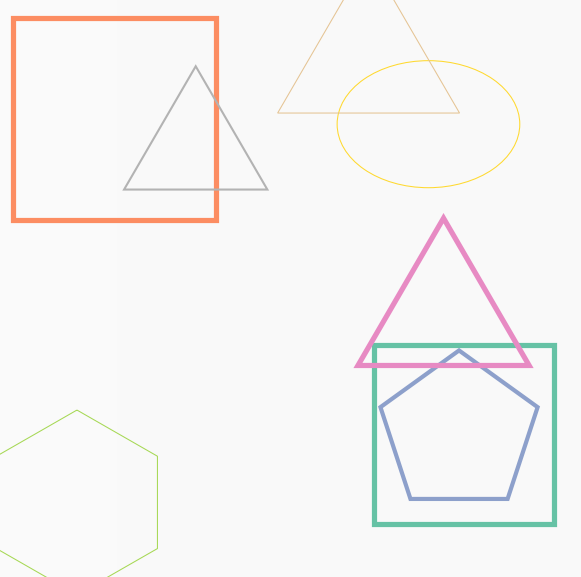[{"shape": "square", "thickness": 2.5, "radius": 0.78, "center": [0.798, 0.247]}, {"shape": "square", "thickness": 2.5, "radius": 0.87, "center": [0.197, 0.793]}, {"shape": "pentagon", "thickness": 2, "radius": 0.71, "center": [0.79, 0.25]}, {"shape": "triangle", "thickness": 2.5, "radius": 0.85, "center": [0.763, 0.451]}, {"shape": "hexagon", "thickness": 0.5, "radius": 0.8, "center": [0.132, 0.129]}, {"shape": "oval", "thickness": 0.5, "radius": 0.79, "center": [0.737, 0.784]}, {"shape": "triangle", "thickness": 0.5, "radius": 0.9, "center": [0.634, 0.894]}, {"shape": "triangle", "thickness": 1, "radius": 0.71, "center": [0.337, 0.742]}]